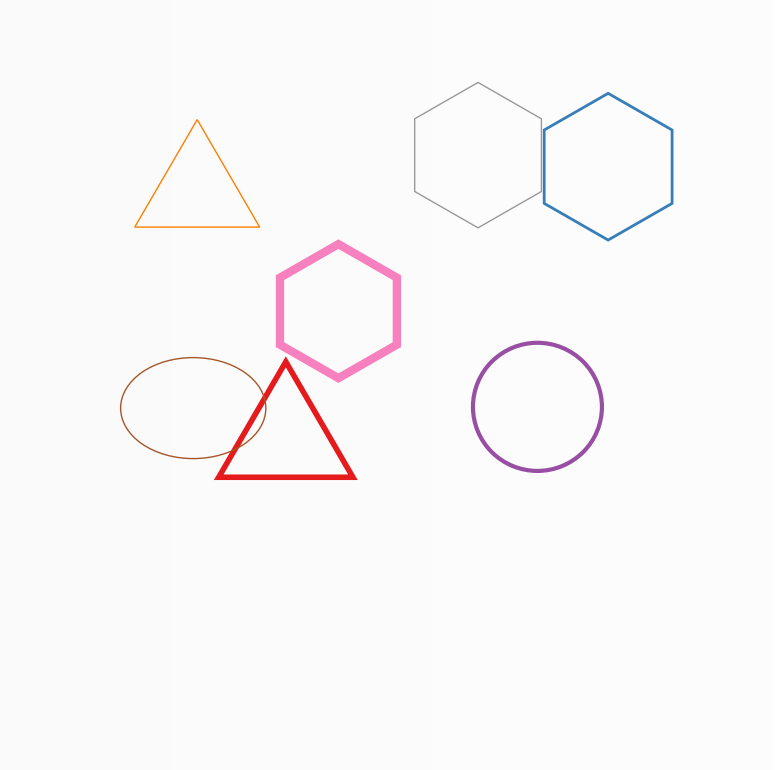[{"shape": "triangle", "thickness": 2, "radius": 0.5, "center": [0.369, 0.43]}, {"shape": "hexagon", "thickness": 1, "radius": 0.48, "center": [0.785, 0.784]}, {"shape": "circle", "thickness": 1.5, "radius": 0.42, "center": [0.693, 0.472]}, {"shape": "triangle", "thickness": 0.5, "radius": 0.47, "center": [0.254, 0.752]}, {"shape": "oval", "thickness": 0.5, "radius": 0.47, "center": [0.249, 0.47]}, {"shape": "hexagon", "thickness": 3, "radius": 0.44, "center": [0.437, 0.596]}, {"shape": "hexagon", "thickness": 0.5, "radius": 0.47, "center": [0.617, 0.799]}]